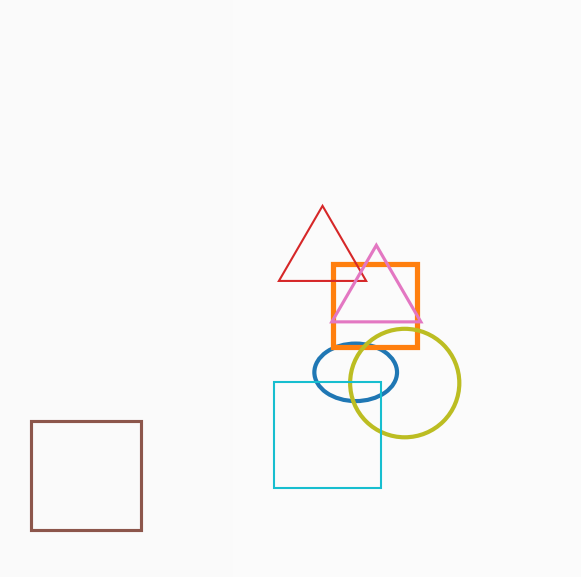[{"shape": "oval", "thickness": 2, "radius": 0.36, "center": [0.612, 0.354]}, {"shape": "square", "thickness": 2.5, "radius": 0.36, "center": [0.646, 0.47]}, {"shape": "triangle", "thickness": 1, "radius": 0.43, "center": [0.555, 0.556]}, {"shape": "square", "thickness": 1.5, "radius": 0.47, "center": [0.147, 0.176]}, {"shape": "triangle", "thickness": 1.5, "radius": 0.44, "center": [0.647, 0.486]}, {"shape": "circle", "thickness": 2, "radius": 0.47, "center": [0.696, 0.336]}, {"shape": "square", "thickness": 1, "radius": 0.46, "center": [0.563, 0.246]}]